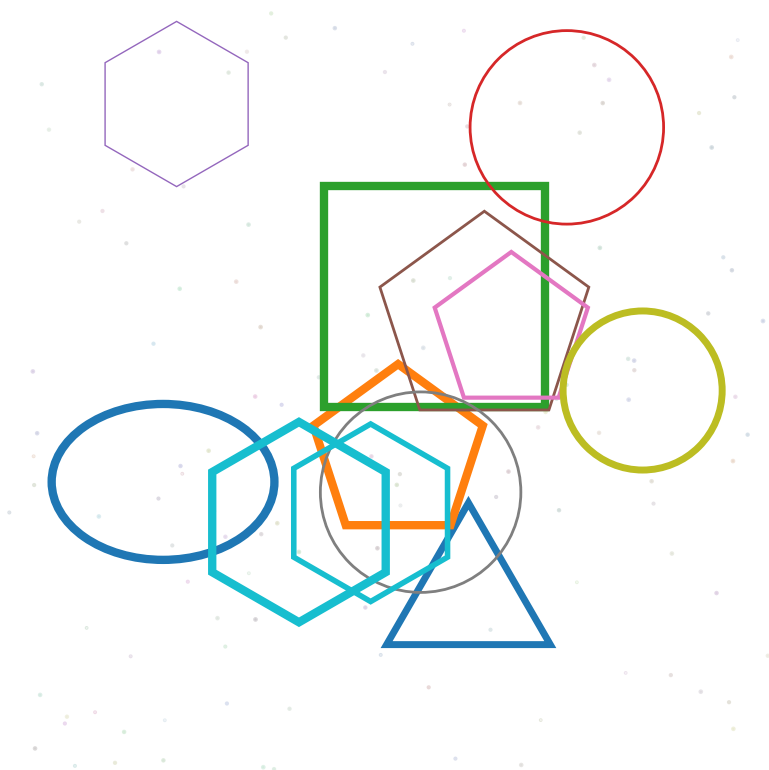[{"shape": "oval", "thickness": 3, "radius": 0.72, "center": [0.212, 0.374]}, {"shape": "triangle", "thickness": 2.5, "radius": 0.61, "center": [0.608, 0.224]}, {"shape": "pentagon", "thickness": 3, "radius": 0.58, "center": [0.517, 0.411]}, {"shape": "square", "thickness": 3, "radius": 0.72, "center": [0.564, 0.614]}, {"shape": "circle", "thickness": 1, "radius": 0.63, "center": [0.736, 0.835]}, {"shape": "hexagon", "thickness": 0.5, "radius": 0.54, "center": [0.229, 0.865]}, {"shape": "pentagon", "thickness": 1, "radius": 0.71, "center": [0.629, 0.583]}, {"shape": "pentagon", "thickness": 1.5, "radius": 0.52, "center": [0.664, 0.568]}, {"shape": "circle", "thickness": 1, "radius": 0.65, "center": [0.546, 0.361]}, {"shape": "circle", "thickness": 2.5, "radius": 0.52, "center": [0.835, 0.493]}, {"shape": "hexagon", "thickness": 2, "radius": 0.58, "center": [0.481, 0.334]}, {"shape": "hexagon", "thickness": 3, "radius": 0.65, "center": [0.388, 0.322]}]